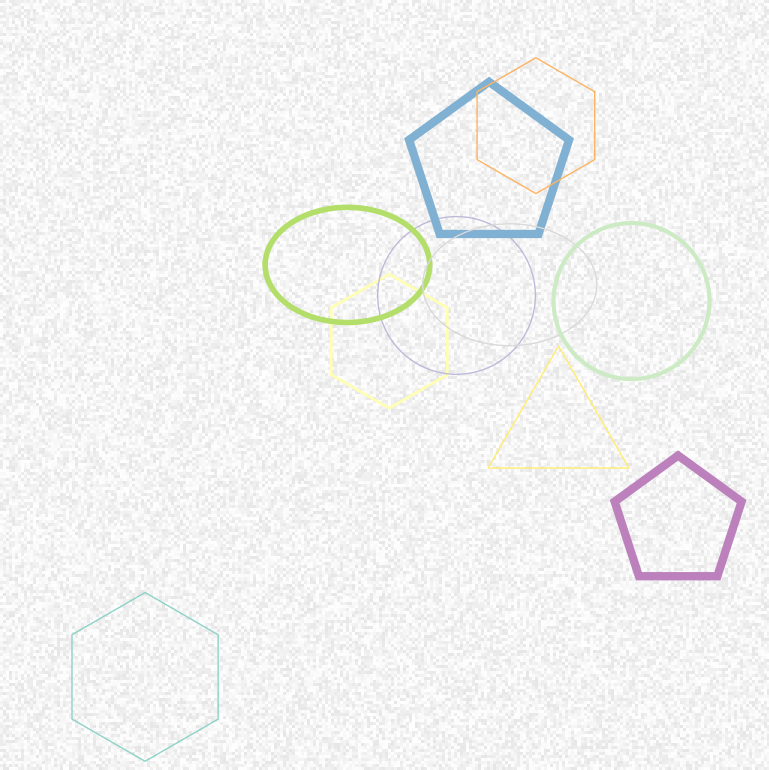[{"shape": "hexagon", "thickness": 0.5, "radius": 0.55, "center": [0.188, 0.121]}, {"shape": "hexagon", "thickness": 1, "radius": 0.44, "center": [0.506, 0.557]}, {"shape": "circle", "thickness": 0.5, "radius": 0.51, "center": [0.593, 0.616]}, {"shape": "pentagon", "thickness": 3, "radius": 0.55, "center": [0.635, 0.785]}, {"shape": "hexagon", "thickness": 0.5, "radius": 0.44, "center": [0.696, 0.837]}, {"shape": "oval", "thickness": 2, "radius": 0.53, "center": [0.451, 0.656]}, {"shape": "oval", "thickness": 0.5, "radius": 0.57, "center": [0.662, 0.63]}, {"shape": "pentagon", "thickness": 3, "radius": 0.43, "center": [0.881, 0.322]}, {"shape": "circle", "thickness": 1.5, "radius": 0.51, "center": [0.82, 0.609]}, {"shape": "triangle", "thickness": 0.5, "radius": 0.53, "center": [0.725, 0.445]}]